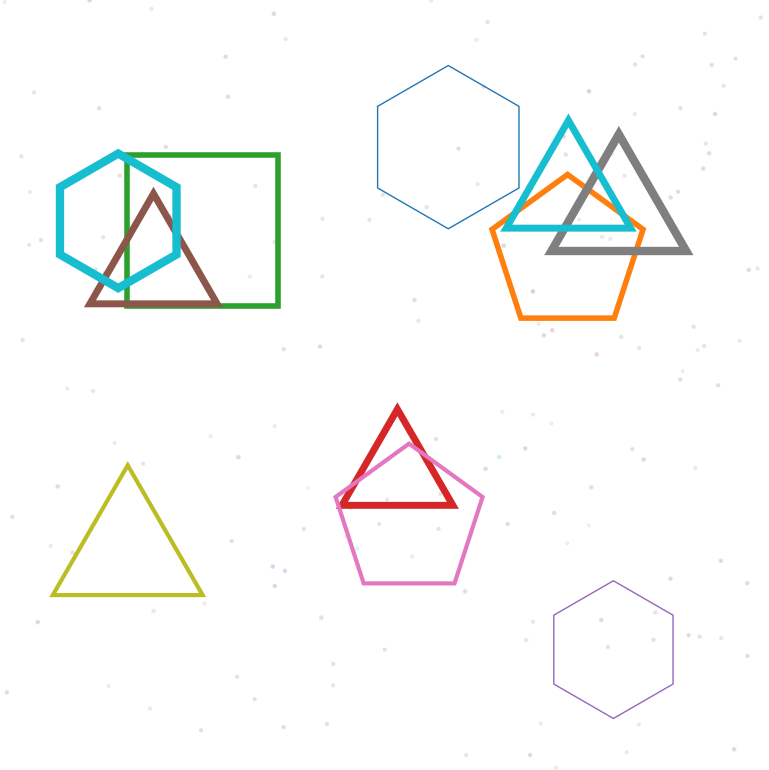[{"shape": "hexagon", "thickness": 0.5, "radius": 0.53, "center": [0.582, 0.809]}, {"shape": "pentagon", "thickness": 2, "radius": 0.52, "center": [0.737, 0.67]}, {"shape": "square", "thickness": 2, "radius": 0.49, "center": [0.263, 0.7]}, {"shape": "triangle", "thickness": 2.5, "radius": 0.42, "center": [0.516, 0.385]}, {"shape": "hexagon", "thickness": 0.5, "radius": 0.45, "center": [0.797, 0.156]}, {"shape": "triangle", "thickness": 2.5, "radius": 0.48, "center": [0.199, 0.653]}, {"shape": "pentagon", "thickness": 1.5, "radius": 0.5, "center": [0.531, 0.324]}, {"shape": "triangle", "thickness": 3, "radius": 0.51, "center": [0.804, 0.725]}, {"shape": "triangle", "thickness": 1.5, "radius": 0.56, "center": [0.166, 0.283]}, {"shape": "triangle", "thickness": 2.5, "radius": 0.47, "center": [0.738, 0.75]}, {"shape": "hexagon", "thickness": 3, "radius": 0.44, "center": [0.154, 0.713]}]